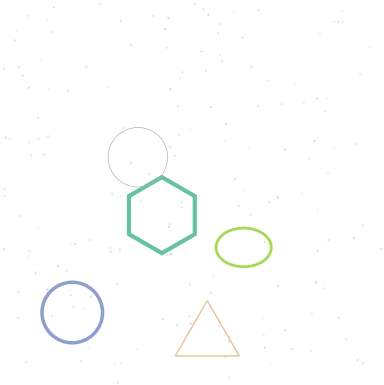[{"shape": "hexagon", "thickness": 3, "radius": 0.49, "center": [0.42, 0.441]}, {"shape": "circle", "thickness": 2.5, "radius": 0.39, "center": [0.188, 0.188]}, {"shape": "oval", "thickness": 2, "radius": 0.36, "center": [0.633, 0.357]}, {"shape": "triangle", "thickness": 1, "radius": 0.48, "center": [0.538, 0.123]}, {"shape": "circle", "thickness": 0.5, "radius": 0.39, "center": [0.358, 0.592]}]